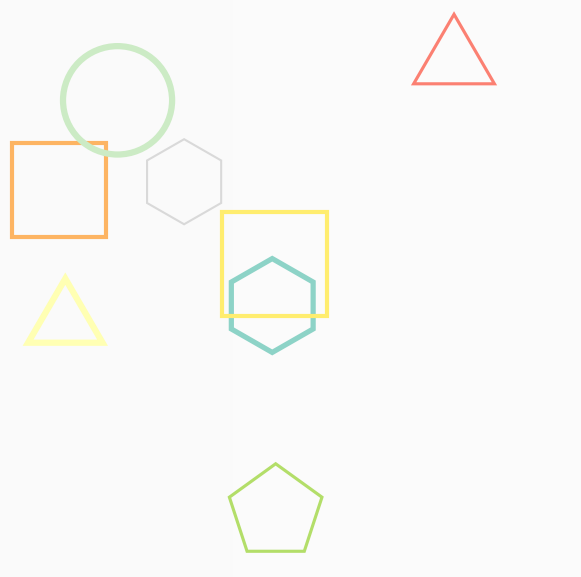[{"shape": "hexagon", "thickness": 2.5, "radius": 0.41, "center": [0.468, 0.47]}, {"shape": "triangle", "thickness": 3, "radius": 0.37, "center": [0.112, 0.443]}, {"shape": "triangle", "thickness": 1.5, "radius": 0.4, "center": [0.781, 0.894]}, {"shape": "square", "thickness": 2, "radius": 0.41, "center": [0.102, 0.67]}, {"shape": "pentagon", "thickness": 1.5, "radius": 0.42, "center": [0.474, 0.112]}, {"shape": "hexagon", "thickness": 1, "radius": 0.37, "center": [0.317, 0.684]}, {"shape": "circle", "thickness": 3, "radius": 0.47, "center": [0.202, 0.825]}, {"shape": "square", "thickness": 2, "radius": 0.45, "center": [0.472, 0.542]}]